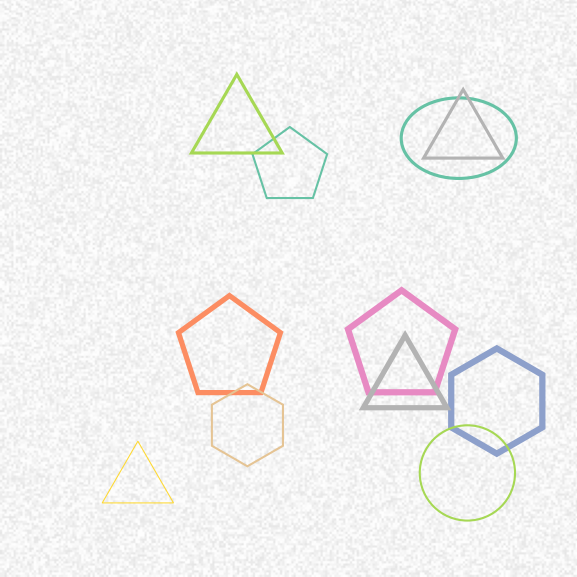[{"shape": "oval", "thickness": 1.5, "radius": 0.5, "center": [0.794, 0.76]}, {"shape": "pentagon", "thickness": 1, "radius": 0.34, "center": [0.502, 0.711]}, {"shape": "pentagon", "thickness": 2.5, "radius": 0.46, "center": [0.397, 0.394]}, {"shape": "hexagon", "thickness": 3, "radius": 0.46, "center": [0.86, 0.305]}, {"shape": "pentagon", "thickness": 3, "radius": 0.49, "center": [0.695, 0.399]}, {"shape": "circle", "thickness": 1, "radius": 0.41, "center": [0.809, 0.18]}, {"shape": "triangle", "thickness": 1.5, "radius": 0.45, "center": [0.41, 0.78]}, {"shape": "triangle", "thickness": 0.5, "radius": 0.36, "center": [0.239, 0.164]}, {"shape": "hexagon", "thickness": 1, "radius": 0.36, "center": [0.428, 0.263]}, {"shape": "triangle", "thickness": 2.5, "radius": 0.42, "center": [0.701, 0.335]}, {"shape": "triangle", "thickness": 1.5, "radius": 0.4, "center": [0.802, 0.765]}]